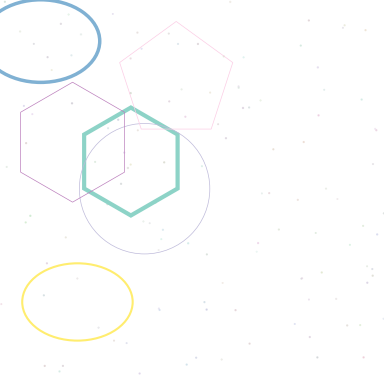[{"shape": "hexagon", "thickness": 3, "radius": 0.7, "center": [0.34, 0.58]}, {"shape": "circle", "thickness": 0.5, "radius": 0.85, "center": [0.376, 0.51]}, {"shape": "oval", "thickness": 2.5, "radius": 0.77, "center": [0.106, 0.893]}, {"shape": "pentagon", "thickness": 0.5, "radius": 0.77, "center": [0.458, 0.79]}, {"shape": "hexagon", "thickness": 0.5, "radius": 0.78, "center": [0.188, 0.631]}, {"shape": "oval", "thickness": 1.5, "radius": 0.72, "center": [0.201, 0.216]}]